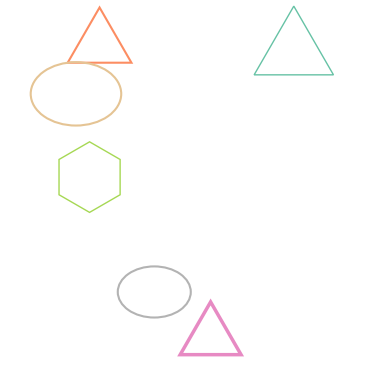[{"shape": "triangle", "thickness": 1, "radius": 0.59, "center": [0.763, 0.865]}, {"shape": "triangle", "thickness": 1.5, "radius": 0.48, "center": [0.259, 0.885]}, {"shape": "triangle", "thickness": 2.5, "radius": 0.46, "center": [0.547, 0.124]}, {"shape": "hexagon", "thickness": 1, "radius": 0.46, "center": [0.233, 0.54]}, {"shape": "oval", "thickness": 1.5, "radius": 0.59, "center": [0.197, 0.756]}, {"shape": "oval", "thickness": 1.5, "radius": 0.47, "center": [0.401, 0.242]}]